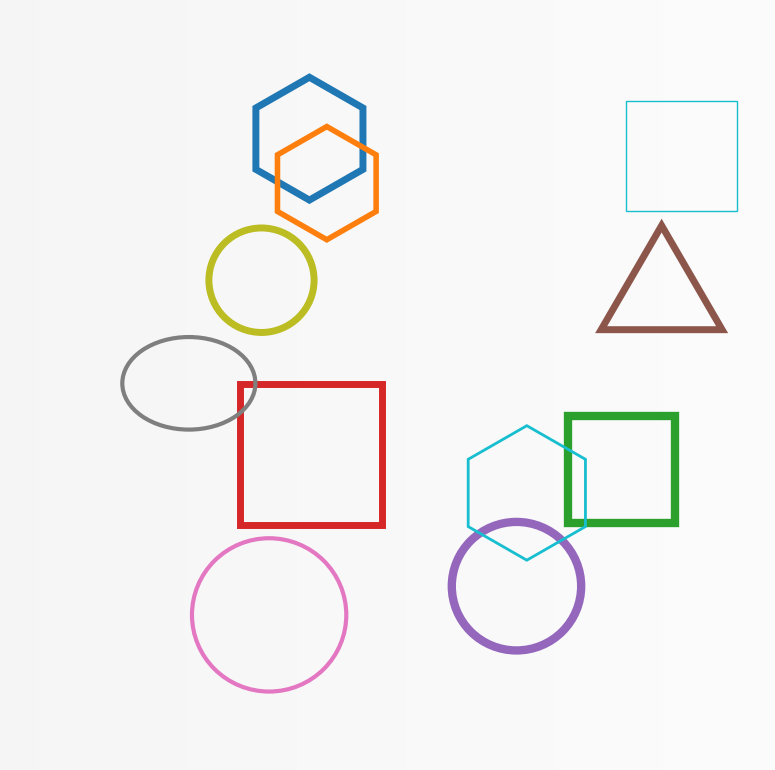[{"shape": "hexagon", "thickness": 2.5, "radius": 0.4, "center": [0.399, 0.82]}, {"shape": "hexagon", "thickness": 2, "radius": 0.37, "center": [0.422, 0.762]}, {"shape": "square", "thickness": 3, "radius": 0.35, "center": [0.802, 0.39]}, {"shape": "square", "thickness": 2.5, "radius": 0.46, "center": [0.401, 0.41]}, {"shape": "circle", "thickness": 3, "radius": 0.42, "center": [0.666, 0.239]}, {"shape": "triangle", "thickness": 2.5, "radius": 0.45, "center": [0.854, 0.617]}, {"shape": "circle", "thickness": 1.5, "radius": 0.5, "center": [0.347, 0.201]}, {"shape": "oval", "thickness": 1.5, "radius": 0.43, "center": [0.244, 0.502]}, {"shape": "circle", "thickness": 2.5, "radius": 0.34, "center": [0.337, 0.636]}, {"shape": "hexagon", "thickness": 1, "radius": 0.44, "center": [0.68, 0.36]}, {"shape": "square", "thickness": 0.5, "radius": 0.36, "center": [0.88, 0.798]}]